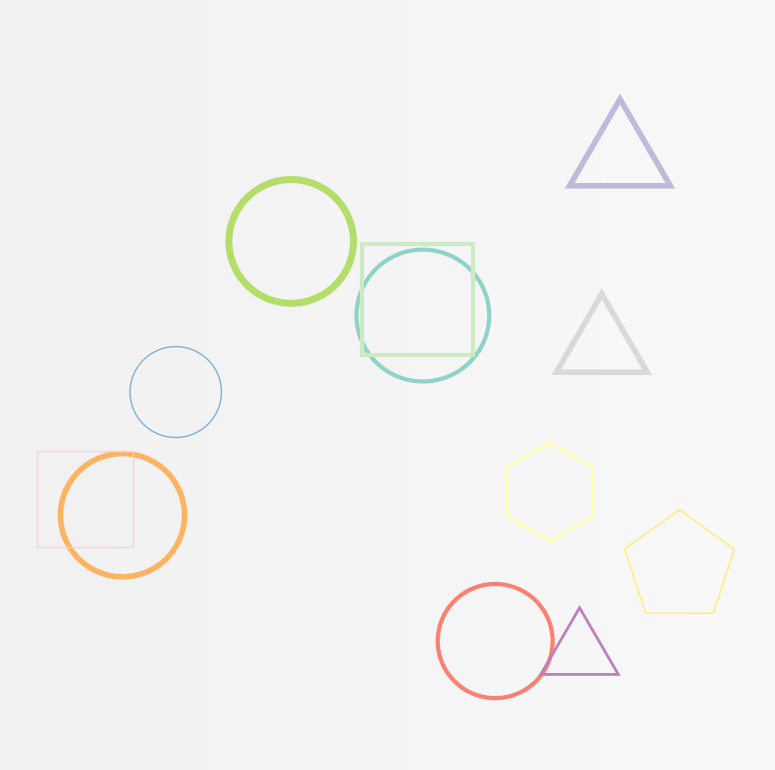[{"shape": "circle", "thickness": 1.5, "radius": 0.43, "center": [0.546, 0.59]}, {"shape": "hexagon", "thickness": 1, "radius": 0.32, "center": [0.71, 0.361]}, {"shape": "triangle", "thickness": 2, "radius": 0.38, "center": [0.8, 0.796]}, {"shape": "circle", "thickness": 1.5, "radius": 0.37, "center": [0.639, 0.167]}, {"shape": "circle", "thickness": 0.5, "radius": 0.3, "center": [0.227, 0.491]}, {"shape": "circle", "thickness": 2, "radius": 0.4, "center": [0.158, 0.331]}, {"shape": "circle", "thickness": 2.5, "radius": 0.4, "center": [0.376, 0.686]}, {"shape": "square", "thickness": 0.5, "radius": 0.31, "center": [0.109, 0.352]}, {"shape": "triangle", "thickness": 2, "radius": 0.34, "center": [0.776, 0.55]}, {"shape": "triangle", "thickness": 1, "radius": 0.29, "center": [0.748, 0.153]}, {"shape": "square", "thickness": 1.5, "radius": 0.36, "center": [0.539, 0.611]}, {"shape": "pentagon", "thickness": 0.5, "radius": 0.37, "center": [0.877, 0.264]}]